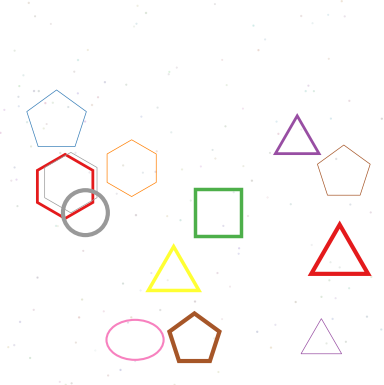[{"shape": "hexagon", "thickness": 2, "radius": 0.42, "center": [0.169, 0.516]}, {"shape": "triangle", "thickness": 3, "radius": 0.43, "center": [0.882, 0.331]}, {"shape": "pentagon", "thickness": 0.5, "radius": 0.41, "center": [0.147, 0.685]}, {"shape": "square", "thickness": 2.5, "radius": 0.3, "center": [0.566, 0.448]}, {"shape": "triangle", "thickness": 2, "radius": 0.33, "center": [0.772, 0.634]}, {"shape": "triangle", "thickness": 0.5, "radius": 0.3, "center": [0.835, 0.112]}, {"shape": "hexagon", "thickness": 0.5, "radius": 0.37, "center": [0.342, 0.563]}, {"shape": "triangle", "thickness": 2.5, "radius": 0.38, "center": [0.451, 0.284]}, {"shape": "pentagon", "thickness": 0.5, "radius": 0.36, "center": [0.893, 0.551]}, {"shape": "pentagon", "thickness": 3, "radius": 0.34, "center": [0.505, 0.118]}, {"shape": "oval", "thickness": 1.5, "radius": 0.37, "center": [0.351, 0.117]}, {"shape": "hexagon", "thickness": 0.5, "radius": 0.39, "center": [0.184, 0.526]}, {"shape": "circle", "thickness": 3, "radius": 0.29, "center": [0.222, 0.448]}]